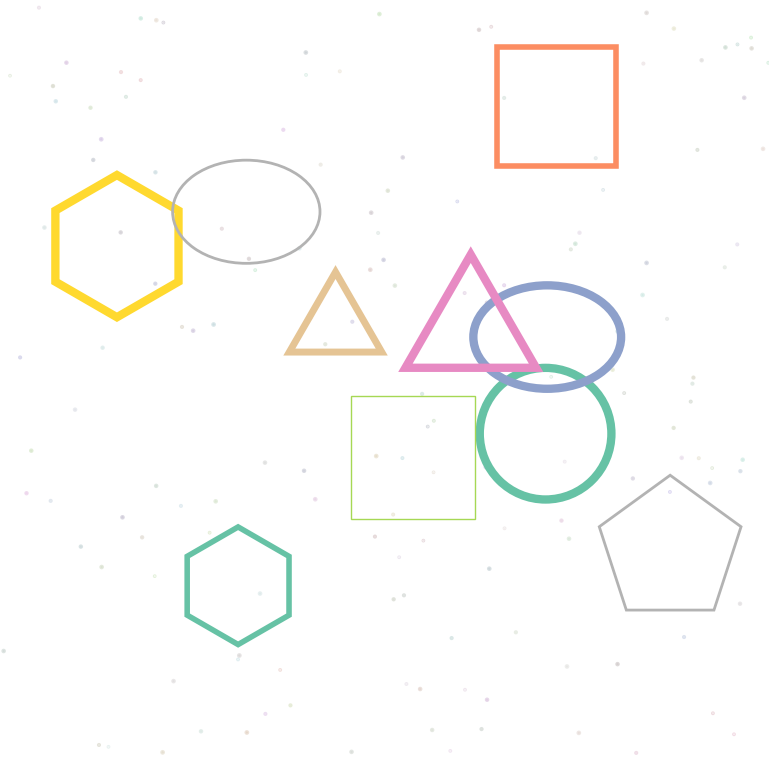[{"shape": "circle", "thickness": 3, "radius": 0.43, "center": [0.709, 0.437]}, {"shape": "hexagon", "thickness": 2, "radius": 0.38, "center": [0.309, 0.239]}, {"shape": "square", "thickness": 2, "radius": 0.39, "center": [0.723, 0.862]}, {"shape": "oval", "thickness": 3, "radius": 0.48, "center": [0.711, 0.562]}, {"shape": "triangle", "thickness": 3, "radius": 0.49, "center": [0.611, 0.571]}, {"shape": "square", "thickness": 0.5, "radius": 0.4, "center": [0.536, 0.406]}, {"shape": "hexagon", "thickness": 3, "radius": 0.46, "center": [0.152, 0.68]}, {"shape": "triangle", "thickness": 2.5, "radius": 0.35, "center": [0.436, 0.577]}, {"shape": "oval", "thickness": 1, "radius": 0.48, "center": [0.32, 0.725]}, {"shape": "pentagon", "thickness": 1, "radius": 0.48, "center": [0.87, 0.286]}]